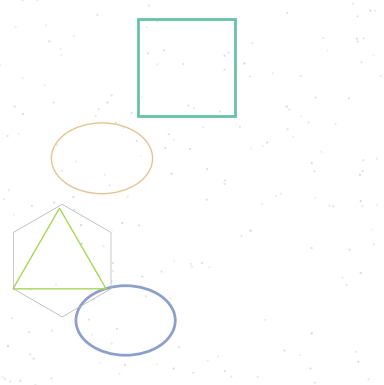[{"shape": "square", "thickness": 2, "radius": 0.63, "center": [0.485, 0.825]}, {"shape": "oval", "thickness": 2, "radius": 0.64, "center": [0.326, 0.168]}, {"shape": "triangle", "thickness": 1, "radius": 0.7, "center": [0.155, 0.32]}, {"shape": "oval", "thickness": 1, "radius": 0.66, "center": [0.265, 0.589]}, {"shape": "hexagon", "thickness": 0.5, "radius": 0.73, "center": [0.162, 0.323]}]